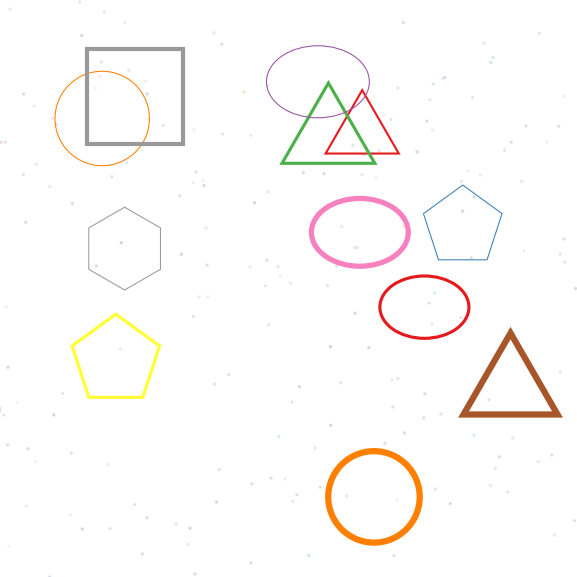[{"shape": "oval", "thickness": 1.5, "radius": 0.39, "center": [0.735, 0.467]}, {"shape": "triangle", "thickness": 1, "radius": 0.37, "center": [0.627, 0.77]}, {"shape": "pentagon", "thickness": 0.5, "radius": 0.36, "center": [0.801, 0.607]}, {"shape": "triangle", "thickness": 1.5, "radius": 0.46, "center": [0.569, 0.763]}, {"shape": "oval", "thickness": 0.5, "radius": 0.45, "center": [0.551, 0.858]}, {"shape": "circle", "thickness": 3, "radius": 0.4, "center": [0.648, 0.139]}, {"shape": "circle", "thickness": 0.5, "radius": 0.41, "center": [0.177, 0.794]}, {"shape": "pentagon", "thickness": 1.5, "radius": 0.4, "center": [0.201, 0.376]}, {"shape": "triangle", "thickness": 3, "radius": 0.47, "center": [0.884, 0.328]}, {"shape": "oval", "thickness": 2.5, "radius": 0.42, "center": [0.623, 0.597]}, {"shape": "hexagon", "thickness": 0.5, "radius": 0.36, "center": [0.216, 0.569]}, {"shape": "square", "thickness": 2, "radius": 0.41, "center": [0.233, 0.832]}]